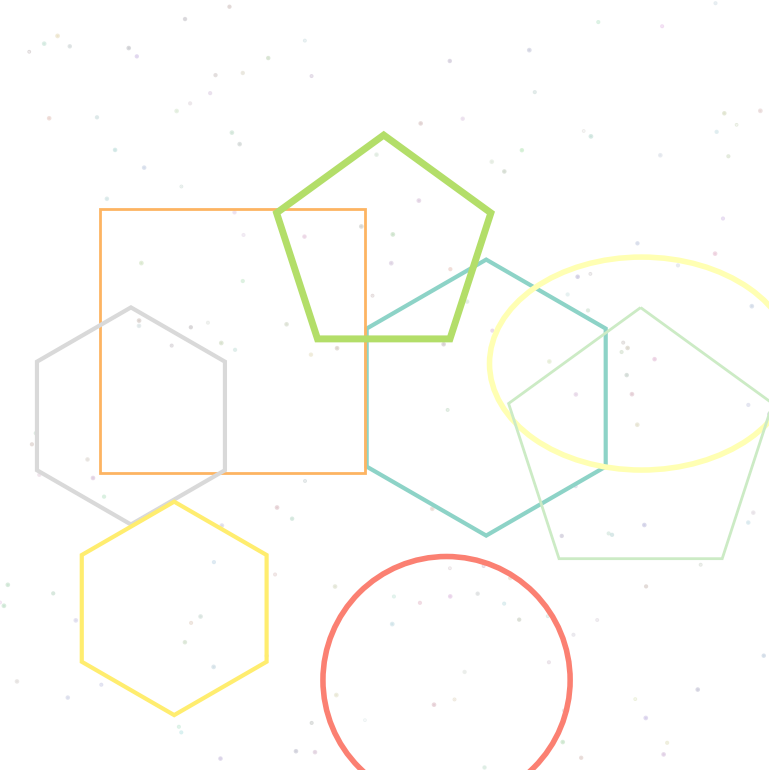[{"shape": "hexagon", "thickness": 1.5, "radius": 0.9, "center": [0.631, 0.484]}, {"shape": "oval", "thickness": 2, "radius": 0.99, "center": [0.833, 0.528]}, {"shape": "circle", "thickness": 2, "radius": 0.8, "center": [0.58, 0.117]}, {"shape": "square", "thickness": 1, "radius": 0.86, "center": [0.302, 0.557]}, {"shape": "pentagon", "thickness": 2.5, "radius": 0.73, "center": [0.498, 0.678]}, {"shape": "hexagon", "thickness": 1.5, "radius": 0.7, "center": [0.17, 0.46]}, {"shape": "pentagon", "thickness": 1, "radius": 0.9, "center": [0.832, 0.42]}, {"shape": "hexagon", "thickness": 1.5, "radius": 0.69, "center": [0.226, 0.21]}]